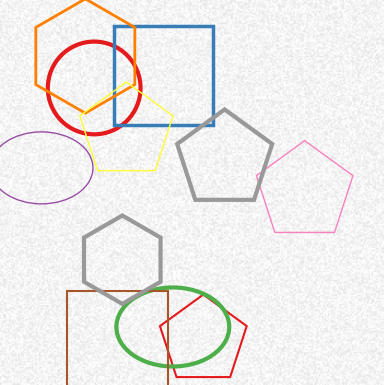[{"shape": "pentagon", "thickness": 1.5, "radius": 0.59, "center": [0.528, 0.116]}, {"shape": "circle", "thickness": 3, "radius": 0.6, "center": [0.245, 0.772]}, {"shape": "square", "thickness": 2.5, "radius": 0.64, "center": [0.425, 0.804]}, {"shape": "oval", "thickness": 3, "radius": 0.73, "center": [0.449, 0.151]}, {"shape": "oval", "thickness": 1, "radius": 0.67, "center": [0.108, 0.564]}, {"shape": "hexagon", "thickness": 2, "radius": 0.74, "center": [0.222, 0.855]}, {"shape": "pentagon", "thickness": 1, "radius": 0.64, "center": [0.328, 0.66]}, {"shape": "square", "thickness": 1.5, "radius": 0.65, "center": [0.305, 0.112]}, {"shape": "pentagon", "thickness": 1, "radius": 0.66, "center": [0.791, 0.503]}, {"shape": "pentagon", "thickness": 3, "radius": 0.65, "center": [0.584, 0.586]}, {"shape": "hexagon", "thickness": 3, "radius": 0.57, "center": [0.318, 0.325]}]